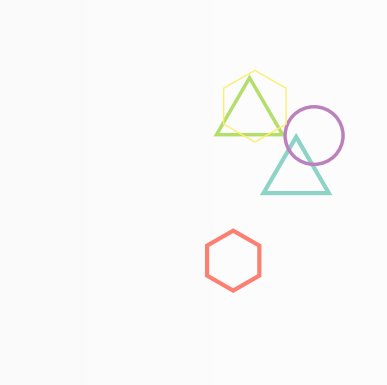[{"shape": "triangle", "thickness": 3, "radius": 0.49, "center": [0.764, 0.547]}, {"shape": "hexagon", "thickness": 3, "radius": 0.39, "center": [0.602, 0.323]}, {"shape": "triangle", "thickness": 2.5, "radius": 0.49, "center": [0.644, 0.699]}, {"shape": "circle", "thickness": 2.5, "radius": 0.37, "center": [0.811, 0.648]}, {"shape": "hexagon", "thickness": 1, "radius": 0.47, "center": [0.658, 0.724]}]